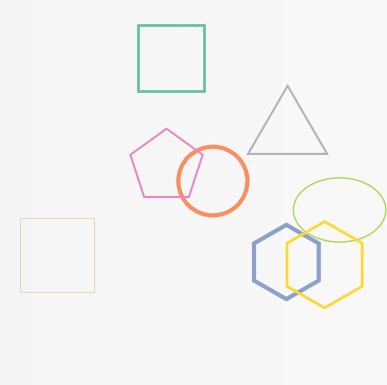[{"shape": "square", "thickness": 2, "radius": 0.43, "center": [0.442, 0.848]}, {"shape": "circle", "thickness": 3, "radius": 0.45, "center": [0.549, 0.53]}, {"shape": "hexagon", "thickness": 3, "radius": 0.48, "center": [0.739, 0.32]}, {"shape": "pentagon", "thickness": 1.5, "radius": 0.49, "center": [0.43, 0.568]}, {"shape": "oval", "thickness": 1, "radius": 0.6, "center": [0.876, 0.455]}, {"shape": "hexagon", "thickness": 2, "radius": 0.56, "center": [0.838, 0.312]}, {"shape": "square", "thickness": 0.5, "radius": 0.48, "center": [0.148, 0.337]}, {"shape": "triangle", "thickness": 1.5, "radius": 0.59, "center": [0.742, 0.659]}]